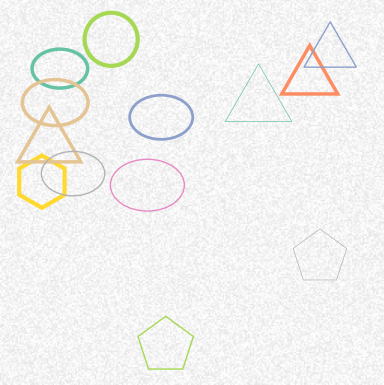[{"shape": "oval", "thickness": 2.5, "radius": 0.36, "center": [0.156, 0.822]}, {"shape": "triangle", "thickness": 0.5, "radius": 0.5, "center": [0.672, 0.734]}, {"shape": "triangle", "thickness": 2.5, "radius": 0.42, "center": [0.804, 0.798]}, {"shape": "oval", "thickness": 2, "radius": 0.41, "center": [0.419, 0.695]}, {"shape": "triangle", "thickness": 1, "radius": 0.39, "center": [0.858, 0.865]}, {"shape": "oval", "thickness": 1, "radius": 0.48, "center": [0.383, 0.519]}, {"shape": "pentagon", "thickness": 1, "radius": 0.38, "center": [0.43, 0.103]}, {"shape": "circle", "thickness": 3, "radius": 0.35, "center": [0.289, 0.898]}, {"shape": "hexagon", "thickness": 3, "radius": 0.34, "center": [0.109, 0.528]}, {"shape": "oval", "thickness": 2.5, "radius": 0.43, "center": [0.143, 0.734]}, {"shape": "triangle", "thickness": 2.5, "radius": 0.47, "center": [0.128, 0.627]}, {"shape": "pentagon", "thickness": 0.5, "radius": 0.37, "center": [0.831, 0.332]}, {"shape": "oval", "thickness": 1, "radius": 0.41, "center": [0.19, 0.549]}]